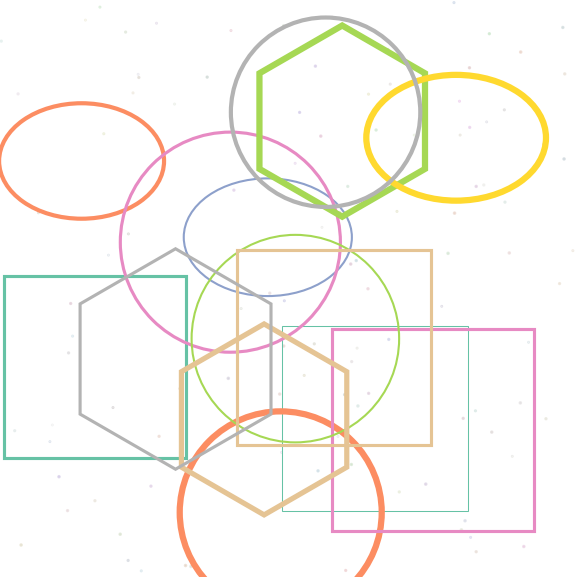[{"shape": "square", "thickness": 0.5, "radius": 0.8, "center": [0.649, 0.274]}, {"shape": "square", "thickness": 1.5, "radius": 0.79, "center": [0.164, 0.364]}, {"shape": "circle", "thickness": 3, "radius": 0.87, "center": [0.486, 0.112]}, {"shape": "oval", "thickness": 2, "radius": 0.71, "center": [0.141, 0.72]}, {"shape": "oval", "thickness": 1, "radius": 0.73, "center": [0.464, 0.588]}, {"shape": "square", "thickness": 1.5, "radius": 0.88, "center": [0.75, 0.254]}, {"shape": "circle", "thickness": 1.5, "radius": 0.95, "center": [0.399, 0.58]}, {"shape": "hexagon", "thickness": 3, "radius": 0.83, "center": [0.593, 0.789]}, {"shape": "circle", "thickness": 1, "radius": 0.9, "center": [0.511, 0.413]}, {"shape": "oval", "thickness": 3, "radius": 0.78, "center": [0.79, 0.761]}, {"shape": "hexagon", "thickness": 2.5, "radius": 0.83, "center": [0.457, 0.273]}, {"shape": "square", "thickness": 1.5, "radius": 0.84, "center": [0.578, 0.398]}, {"shape": "hexagon", "thickness": 1.5, "radius": 0.95, "center": [0.304, 0.377]}, {"shape": "circle", "thickness": 2, "radius": 0.82, "center": [0.564, 0.805]}]